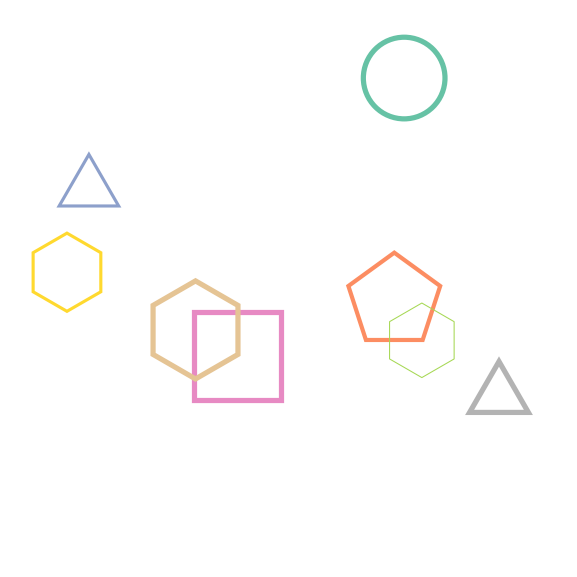[{"shape": "circle", "thickness": 2.5, "radius": 0.35, "center": [0.7, 0.864]}, {"shape": "pentagon", "thickness": 2, "radius": 0.42, "center": [0.683, 0.478]}, {"shape": "triangle", "thickness": 1.5, "radius": 0.3, "center": [0.154, 0.672]}, {"shape": "square", "thickness": 2.5, "radius": 0.38, "center": [0.411, 0.382]}, {"shape": "hexagon", "thickness": 0.5, "radius": 0.32, "center": [0.73, 0.41]}, {"shape": "hexagon", "thickness": 1.5, "radius": 0.34, "center": [0.116, 0.528]}, {"shape": "hexagon", "thickness": 2.5, "radius": 0.42, "center": [0.339, 0.428]}, {"shape": "triangle", "thickness": 2.5, "radius": 0.29, "center": [0.864, 0.314]}]